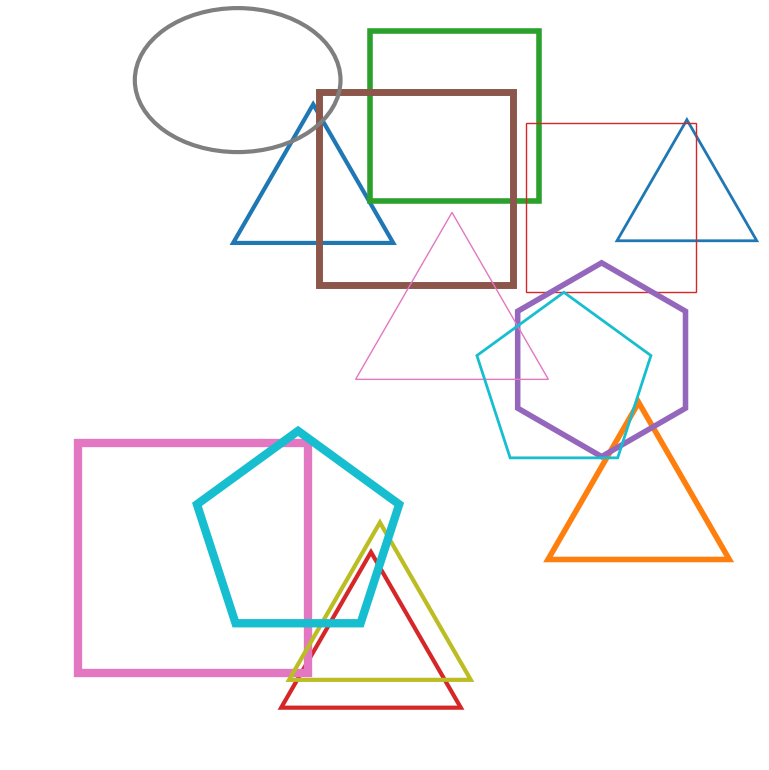[{"shape": "triangle", "thickness": 1.5, "radius": 0.6, "center": [0.407, 0.745]}, {"shape": "triangle", "thickness": 1, "radius": 0.52, "center": [0.892, 0.74]}, {"shape": "triangle", "thickness": 2, "radius": 0.68, "center": [0.829, 0.341]}, {"shape": "square", "thickness": 2, "radius": 0.55, "center": [0.59, 0.85]}, {"shape": "square", "thickness": 0.5, "radius": 0.55, "center": [0.794, 0.731]}, {"shape": "triangle", "thickness": 1.5, "radius": 0.67, "center": [0.482, 0.148]}, {"shape": "hexagon", "thickness": 2, "radius": 0.63, "center": [0.781, 0.533]}, {"shape": "square", "thickness": 2.5, "radius": 0.63, "center": [0.54, 0.755]}, {"shape": "triangle", "thickness": 0.5, "radius": 0.72, "center": [0.587, 0.58]}, {"shape": "square", "thickness": 3, "radius": 0.75, "center": [0.251, 0.275]}, {"shape": "oval", "thickness": 1.5, "radius": 0.67, "center": [0.309, 0.896]}, {"shape": "triangle", "thickness": 1.5, "radius": 0.68, "center": [0.493, 0.185]}, {"shape": "pentagon", "thickness": 3, "radius": 0.69, "center": [0.387, 0.302]}, {"shape": "pentagon", "thickness": 1, "radius": 0.59, "center": [0.732, 0.502]}]